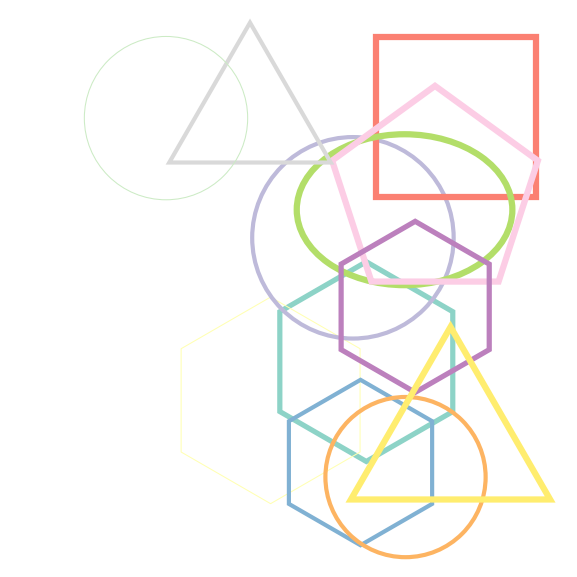[{"shape": "hexagon", "thickness": 2.5, "radius": 0.86, "center": [0.634, 0.373]}, {"shape": "hexagon", "thickness": 0.5, "radius": 0.89, "center": [0.469, 0.306]}, {"shape": "circle", "thickness": 2, "radius": 0.87, "center": [0.611, 0.587]}, {"shape": "square", "thickness": 3, "radius": 0.69, "center": [0.79, 0.797]}, {"shape": "hexagon", "thickness": 2, "radius": 0.72, "center": [0.624, 0.198]}, {"shape": "circle", "thickness": 2, "radius": 0.69, "center": [0.702, 0.173]}, {"shape": "oval", "thickness": 3, "radius": 0.93, "center": [0.701, 0.636]}, {"shape": "pentagon", "thickness": 3, "radius": 0.94, "center": [0.753, 0.663]}, {"shape": "triangle", "thickness": 2, "radius": 0.81, "center": [0.433, 0.798]}, {"shape": "hexagon", "thickness": 2.5, "radius": 0.74, "center": [0.719, 0.468]}, {"shape": "circle", "thickness": 0.5, "radius": 0.71, "center": [0.287, 0.795]}, {"shape": "triangle", "thickness": 3, "radius": 1.0, "center": [0.78, 0.234]}]